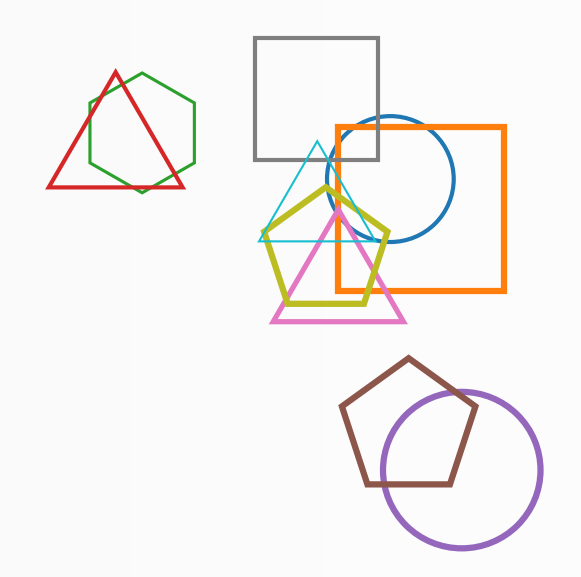[{"shape": "circle", "thickness": 2, "radius": 0.54, "center": [0.672, 0.689]}, {"shape": "square", "thickness": 3, "radius": 0.71, "center": [0.725, 0.637]}, {"shape": "hexagon", "thickness": 1.5, "radius": 0.52, "center": [0.245, 0.769]}, {"shape": "triangle", "thickness": 2, "radius": 0.67, "center": [0.199, 0.741]}, {"shape": "circle", "thickness": 3, "radius": 0.68, "center": [0.794, 0.185]}, {"shape": "pentagon", "thickness": 3, "radius": 0.6, "center": [0.703, 0.258]}, {"shape": "triangle", "thickness": 2.5, "radius": 0.65, "center": [0.582, 0.507]}, {"shape": "square", "thickness": 2, "radius": 0.53, "center": [0.544, 0.827]}, {"shape": "pentagon", "thickness": 3, "radius": 0.56, "center": [0.56, 0.563]}, {"shape": "triangle", "thickness": 1, "radius": 0.58, "center": [0.546, 0.639]}]